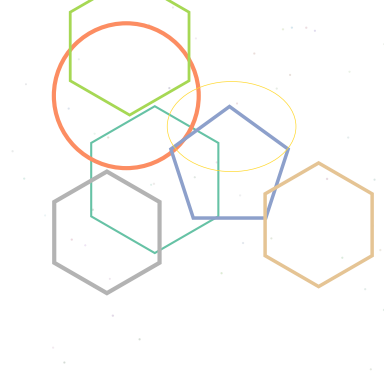[{"shape": "hexagon", "thickness": 1.5, "radius": 0.95, "center": [0.402, 0.533]}, {"shape": "circle", "thickness": 3, "radius": 0.94, "center": [0.328, 0.751]}, {"shape": "pentagon", "thickness": 2.5, "radius": 0.8, "center": [0.596, 0.563]}, {"shape": "hexagon", "thickness": 2, "radius": 0.89, "center": [0.337, 0.879]}, {"shape": "oval", "thickness": 0.5, "radius": 0.84, "center": [0.602, 0.671]}, {"shape": "hexagon", "thickness": 2.5, "radius": 0.8, "center": [0.828, 0.416]}, {"shape": "hexagon", "thickness": 3, "radius": 0.79, "center": [0.278, 0.396]}]